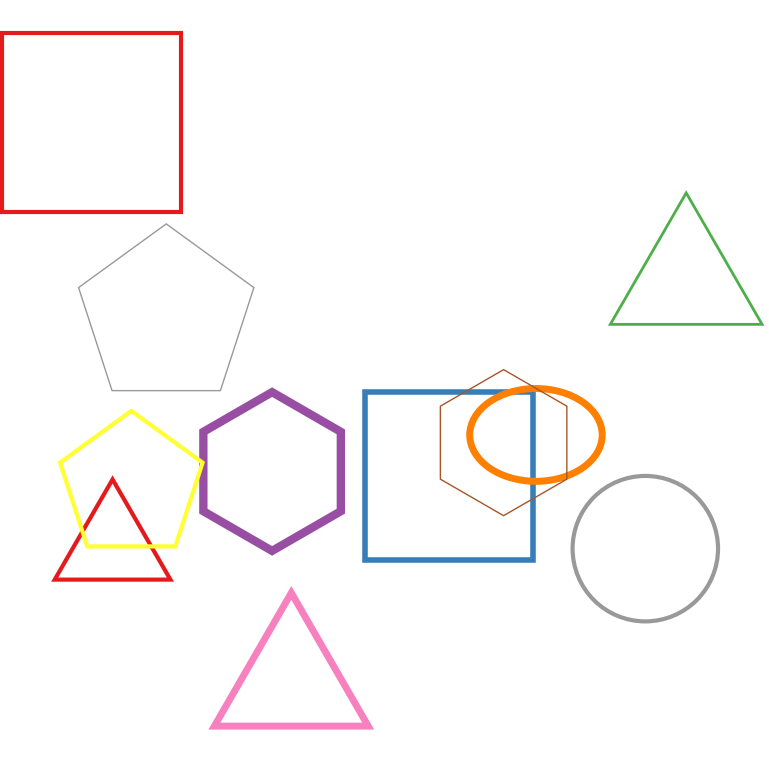[{"shape": "triangle", "thickness": 1.5, "radius": 0.43, "center": [0.146, 0.291]}, {"shape": "square", "thickness": 1.5, "radius": 0.58, "center": [0.119, 0.841]}, {"shape": "square", "thickness": 2, "radius": 0.55, "center": [0.583, 0.382]}, {"shape": "triangle", "thickness": 1, "radius": 0.57, "center": [0.891, 0.636]}, {"shape": "hexagon", "thickness": 3, "radius": 0.52, "center": [0.353, 0.388]}, {"shape": "oval", "thickness": 2.5, "radius": 0.43, "center": [0.696, 0.435]}, {"shape": "pentagon", "thickness": 1.5, "radius": 0.49, "center": [0.171, 0.369]}, {"shape": "hexagon", "thickness": 0.5, "radius": 0.47, "center": [0.654, 0.425]}, {"shape": "triangle", "thickness": 2.5, "radius": 0.58, "center": [0.378, 0.115]}, {"shape": "circle", "thickness": 1.5, "radius": 0.47, "center": [0.838, 0.287]}, {"shape": "pentagon", "thickness": 0.5, "radius": 0.6, "center": [0.216, 0.59]}]